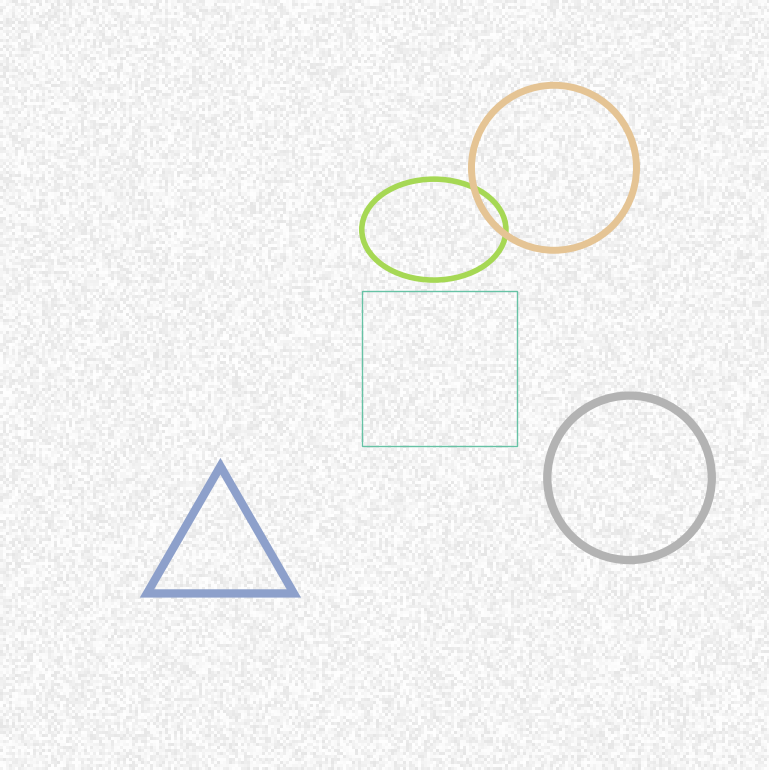[{"shape": "square", "thickness": 0.5, "radius": 0.5, "center": [0.571, 0.522]}, {"shape": "triangle", "thickness": 3, "radius": 0.55, "center": [0.286, 0.284]}, {"shape": "oval", "thickness": 2, "radius": 0.47, "center": [0.563, 0.702]}, {"shape": "circle", "thickness": 2.5, "radius": 0.54, "center": [0.719, 0.782]}, {"shape": "circle", "thickness": 3, "radius": 0.53, "center": [0.818, 0.379]}]